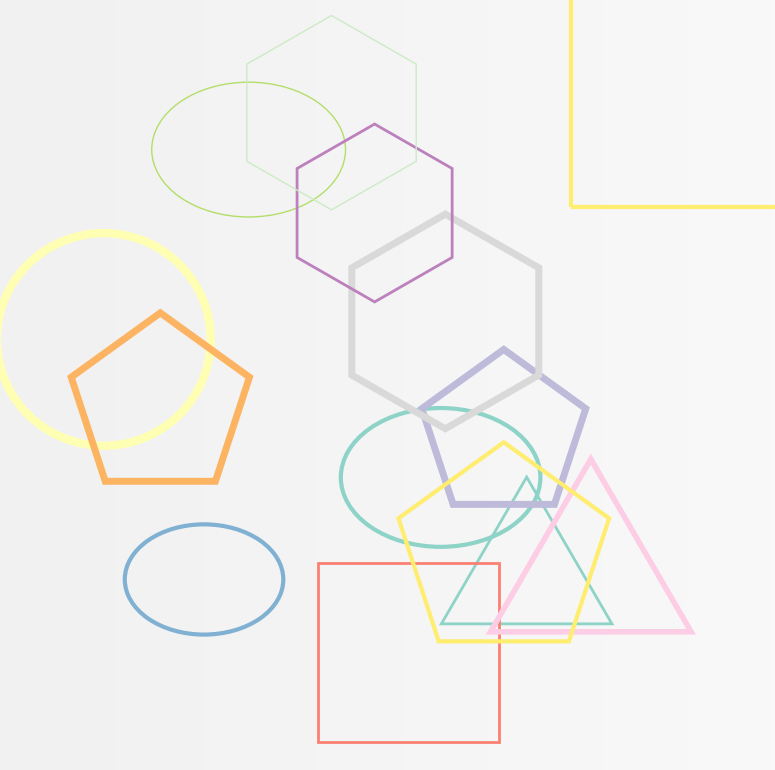[{"shape": "oval", "thickness": 1.5, "radius": 0.64, "center": [0.569, 0.38]}, {"shape": "triangle", "thickness": 1, "radius": 0.64, "center": [0.68, 0.253]}, {"shape": "circle", "thickness": 3, "radius": 0.69, "center": [0.134, 0.559]}, {"shape": "pentagon", "thickness": 2.5, "radius": 0.56, "center": [0.65, 0.435]}, {"shape": "square", "thickness": 1, "radius": 0.58, "center": [0.527, 0.153]}, {"shape": "oval", "thickness": 1.5, "radius": 0.51, "center": [0.263, 0.247]}, {"shape": "pentagon", "thickness": 2.5, "radius": 0.6, "center": [0.207, 0.473]}, {"shape": "oval", "thickness": 0.5, "radius": 0.63, "center": [0.321, 0.806]}, {"shape": "triangle", "thickness": 2, "radius": 0.75, "center": [0.762, 0.254]}, {"shape": "hexagon", "thickness": 2.5, "radius": 0.7, "center": [0.575, 0.583]}, {"shape": "hexagon", "thickness": 1, "radius": 0.58, "center": [0.483, 0.723]}, {"shape": "hexagon", "thickness": 0.5, "radius": 0.63, "center": [0.428, 0.854]}, {"shape": "square", "thickness": 1.5, "radius": 0.73, "center": [0.883, 0.877]}, {"shape": "pentagon", "thickness": 1.5, "radius": 0.71, "center": [0.65, 0.283]}]